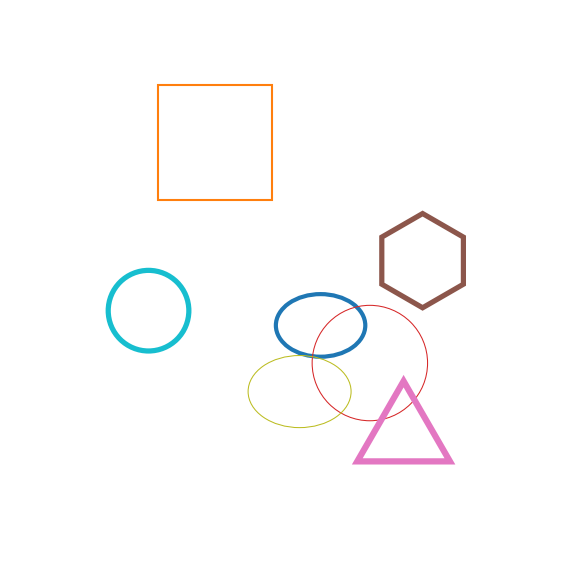[{"shape": "oval", "thickness": 2, "radius": 0.39, "center": [0.555, 0.436]}, {"shape": "square", "thickness": 1, "radius": 0.5, "center": [0.372, 0.753]}, {"shape": "circle", "thickness": 0.5, "radius": 0.5, "center": [0.64, 0.37]}, {"shape": "hexagon", "thickness": 2.5, "radius": 0.41, "center": [0.732, 0.548]}, {"shape": "triangle", "thickness": 3, "radius": 0.46, "center": [0.699, 0.247]}, {"shape": "oval", "thickness": 0.5, "radius": 0.45, "center": [0.519, 0.321]}, {"shape": "circle", "thickness": 2.5, "radius": 0.35, "center": [0.257, 0.461]}]